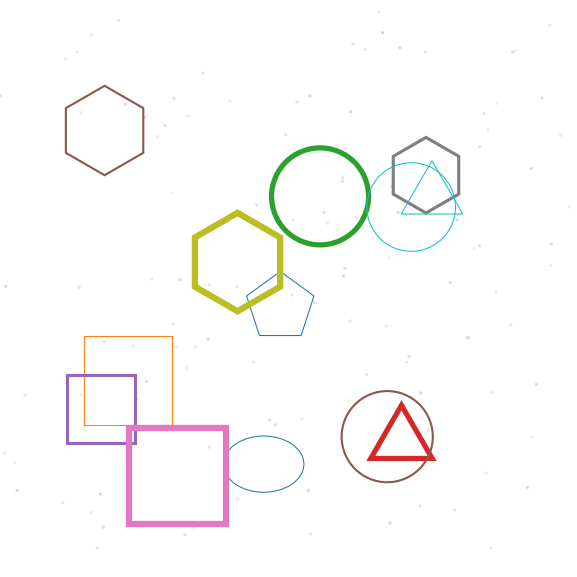[{"shape": "oval", "thickness": 0.5, "radius": 0.35, "center": [0.457, 0.195]}, {"shape": "pentagon", "thickness": 0.5, "radius": 0.31, "center": [0.485, 0.468]}, {"shape": "square", "thickness": 0.5, "radius": 0.38, "center": [0.222, 0.34]}, {"shape": "circle", "thickness": 2.5, "radius": 0.42, "center": [0.554, 0.659]}, {"shape": "triangle", "thickness": 2.5, "radius": 0.31, "center": [0.695, 0.236]}, {"shape": "square", "thickness": 1.5, "radius": 0.3, "center": [0.175, 0.291]}, {"shape": "hexagon", "thickness": 1, "radius": 0.39, "center": [0.181, 0.773]}, {"shape": "circle", "thickness": 1, "radius": 0.39, "center": [0.67, 0.243]}, {"shape": "square", "thickness": 3, "radius": 0.42, "center": [0.307, 0.175]}, {"shape": "hexagon", "thickness": 1.5, "radius": 0.33, "center": [0.738, 0.696]}, {"shape": "hexagon", "thickness": 3, "radius": 0.43, "center": [0.411, 0.545]}, {"shape": "triangle", "thickness": 0.5, "radius": 0.31, "center": [0.748, 0.659]}, {"shape": "circle", "thickness": 0.5, "radius": 0.38, "center": [0.712, 0.641]}]